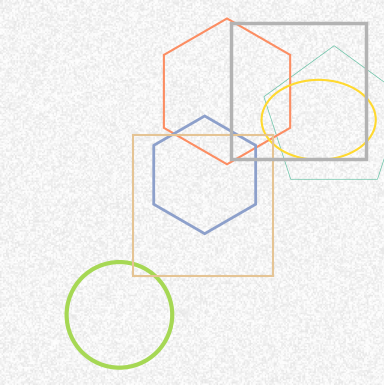[{"shape": "pentagon", "thickness": 0.5, "radius": 0.96, "center": [0.868, 0.689]}, {"shape": "hexagon", "thickness": 1.5, "radius": 0.95, "center": [0.59, 0.763]}, {"shape": "hexagon", "thickness": 2, "radius": 0.76, "center": [0.532, 0.546]}, {"shape": "circle", "thickness": 3, "radius": 0.69, "center": [0.31, 0.182]}, {"shape": "oval", "thickness": 1.5, "radius": 0.74, "center": [0.828, 0.689]}, {"shape": "square", "thickness": 1.5, "radius": 0.92, "center": [0.527, 0.465]}, {"shape": "square", "thickness": 2.5, "radius": 0.88, "center": [0.775, 0.764]}]